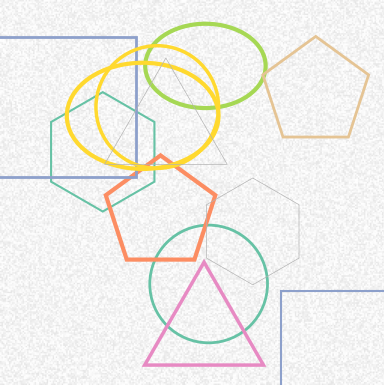[{"shape": "hexagon", "thickness": 1.5, "radius": 0.77, "center": [0.267, 0.606]}, {"shape": "circle", "thickness": 2, "radius": 0.76, "center": [0.542, 0.262]}, {"shape": "pentagon", "thickness": 3, "radius": 0.75, "center": [0.417, 0.447]}, {"shape": "square", "thickness": 1.5, "radius": 0.68, "center": [0.867, 0.107]}, {"shape": "square", "thickness": 2, "radius": 0.91, "center": [0.17, 0.722]}, {"shape": "triangle", "thickness": 2.5, "radius": 0.89, "center": [0.53, 0.141]}, {"shape": "oval", "thickness": 3, "radius": 0.78, "center": [0.534, 0.829]}, {"shape": "circle", "thickness": 2.5, "radius": 0.8, "center": [0.409, 0.722]}, {"shape": "oval", "thickness": 3, "radius": 0.99, "center": [0.371, 0.699]}, {"shape": "pentagon", "thickness": 2, "radius": 0.72, "center": [0.82, 0.761]}, {"shape": "triangle", "thickness": 0.5, "radius": 0.92, "center": [0.431, 0.665]}, {"shape": "hexagon", "thickness": 0.5, "radius": 0.69, "center": [0.657, 0.399]}]